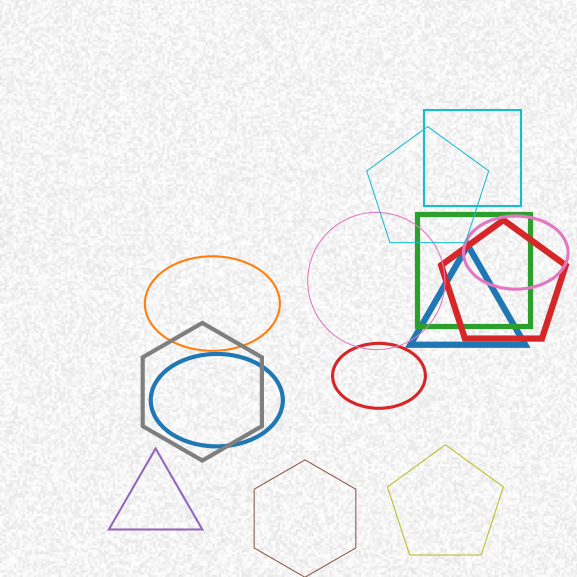[{"shape": "triangle", "thickness": 3, "radius": 0.57, "center": [0.81, 0.46]}, {"shape": "oval", "thickness": 2, "radius": 0.57, "center": [0.375, 0.306]}, {"shape": "oval", "thickness": 1, "radius": 0.58, "center": [0.368, 0.473]}, {"shape": "square", "thickness": 2.5, "radius": 0.49, "center": [0.819, 0.532]}, {"shape": "pentagon", "thickness": 3, "radius": 0.57, "center": [0.872, 0.505]}, {"shape": "oval", "thickness": 1.5, "radius": 0.4, "center": [0.656, 0.348]}, {"shape": "triangle", "thickness": 1, "radius": 0.47, "center": [0.269, 0.129]}, {"shape": "hexagon", "thickness": 0.5, "radius": 0.51, "center": [0.528, 0.101]}, {"shape": "circle", "thickness": 0.5, "radius": 0.59, "center": [0.652, 0.513]}, {"shape": "oval", "thickness": 1.5, "radius": 0.45, "center": [0.893, 0.562]}, {"shape": "hexagon", "thickness": 2, "radius": 0.6, "center": [0.35, 0.321]}, {"shape": "pentagon", "thickness": 0.5, "radius": 0.53, "center": [0.771, 0.123]}, {"shape": "square", "thickness": 1, "radius": 0.42, "center": [0.818, 0.726]}, {"shape": "pentagon", "thickness": 0.5, "radius": 0.56, "center": [0.741, 0.669]}]